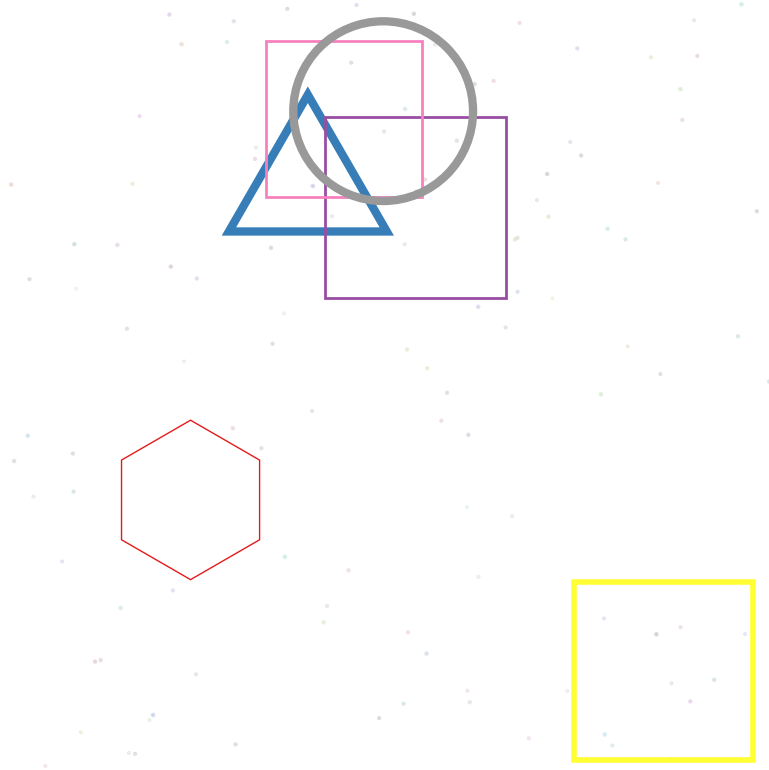[{"shape": "hexagon", "thickness": 0.5, "radius": 0.52, "center": [0.247, 0.351]}, {"shape": "triangle", "thickness": 3, "radius": 0.59, "center": [0.4, 0.759]}, {"shape": "square", "thickness": 1, "radius": 0.59, "center": [0.539, 0.73]}, {"shape": "square", "thickness": 2, "radius": 0.58, "center": [0.861, 0.129]}, {"shape": "square", "thickness": 1, "radius": 0.51, "center": [0.446, 0.846]}, {"shape": "circle", "thickness": 3, "radius": 0.58, "center": [0.498, 0.856]}]